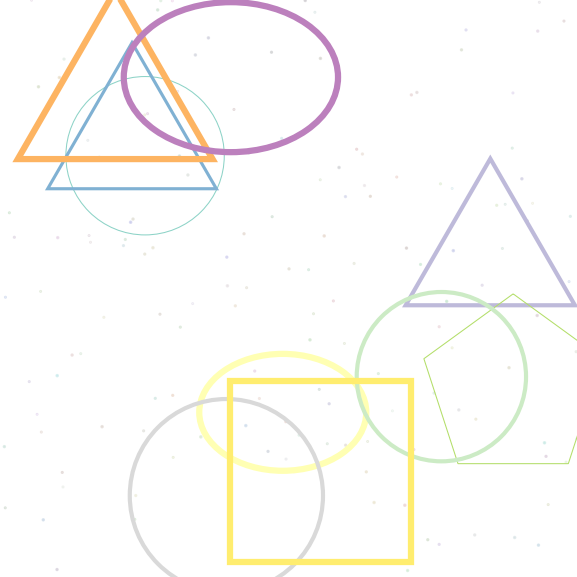[{"shape": "circle", "thickness": 0.5, "radius": 0.69, "center": [0.251, 0.729]}, {"shape": "oval", "thickness": 3, "radius": 0.72, "center": [0.49, 0.285]}, {"shape": "triangle", "thickness": 2, "radius": 0.85, "center": [0.849, 0.555]}, {"shape": "triangle", "thickness": 1.5, "radius": 0.84, "center": [0.229, 0.757]}, {"shape": "triangle", "thickness": 3, "radius": 0.97, "center": [0.199, 0.821]}, {"shape": "pentagon", "thickness": 0.5, "radius": 0.81, "center": [0.889, 0.328]}, {"shape": "circle", "thickness": 2, "radius": 0.84, "center": [0.392, 0.141]}, {"shape": "oval", "thickness": 3, "radius": 0.93, "center": [0.4, 0.866]}, {"shape": "circle", "thickness": 2, "radius": 0.73, "center": [0.764, 0.347]}, {"shape": "square", "thickness": 3, "radius": 0.78, "center": [0.555, 0.182]}]